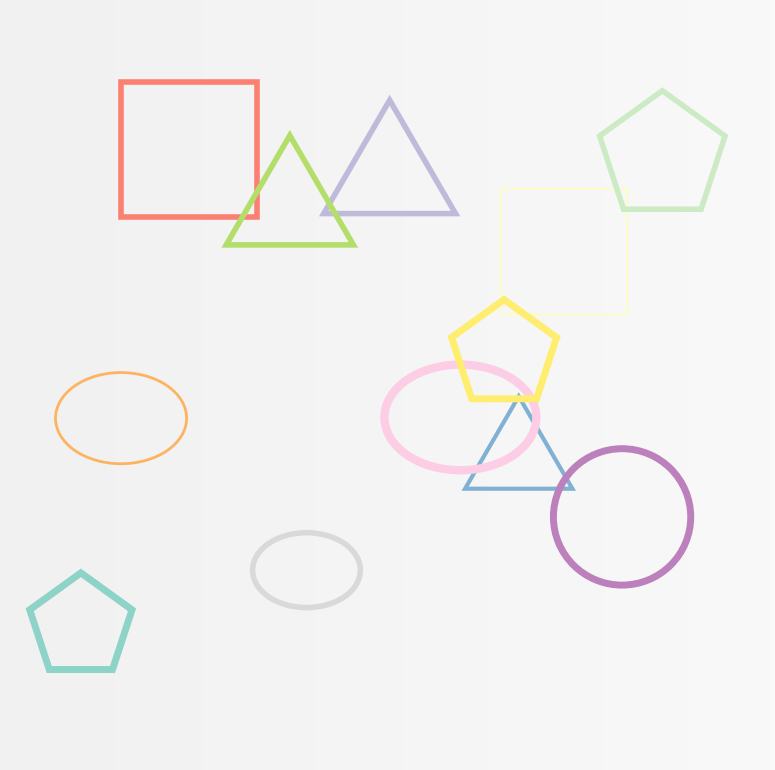[{"shape": "pentagon", "thickness": 2.5, "radius": 0.35, "center": [0.104, 0.187]}, {"shape": "square", "thickness": 0.5, "radius": 0.41, "center": [0.727, 0.674]}, {"shape": "triangle", "thickness": 2, "radius": 0.49, "center": [0.503, 0.772]}, {"shape": "square", "thickness": 2, "radius": 0.44, "center": [0.244, 0.806]}, {"shape": "triangle", "thickness": 1.5, "radius": 0.4, "center": [0.669, 0.405]}, {"shape": "oval", "thickness": 1, "radius": 0.42, "center": [0.156, 0.457]}, {"shape": "triangle", "thickness": 2, "radius": 0.47, "center": [0.374, 0.729]}, {"shape": "oval", "thickness": 3, "radius": 0.49, "center": [0.594, 0.458]}, {"shape": "oval", "thickness": 2, "radius": 0.35, "center": [0.395, 0.26]}, {"shape": "circle", "thickness": 2.5, "radius": 0.44, "center": [0.803, 0.329]}, {"shape": "pentagon", "thickness": 2, "radius": 0.43, "center": [0.855, 0.797]}, {"shape": "pentagon", "thickness": 2.5, "radius": 0.36, "center": [0.65, 0.54]}]